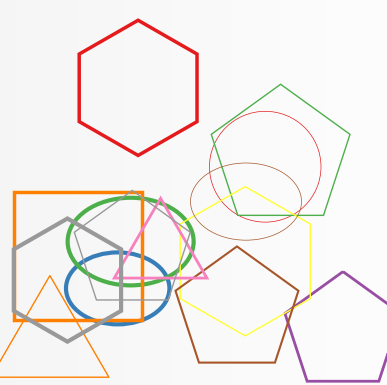[{"shape": "circle", "thickness": 0.5, "radius": 0.72, "center": [0.684, 0.567]}, {"shape": "hexagon", "thickness": 2.5, "radius": 0.88, "center": [0.356, 0.772]}, {"shape": "oval", "thickness": 3, "radius": 0.67, "center": [0.304, 0.251]}, {"shape": "pentagon", "thickness": 1, "radius": 0.94, "center": [0.724, 0.593]}, {"shape": "oval", "thickness": 3, "radius": 0.81, "center": [0.337, 0.373]}, {"shape": "pentagon", "thickness": 2, "radius": 0.79, "center": [0.885, 0.137]}, {"shape": "triangle", "thickness": 1, "radius": 0.88, "center": [0.129, 0.108]}, {"shape": "square", "thickness": 2.5, "radius": 0.83, "center": [0.202, 0.336]}, {"shape": "hexagon", "thickness": 1, "radius": 0.97, "center": [0.633, 0.321]}, {"shape": "pentagon", "thickness": 1.5, "radius": 0.83, "center": [0.612, 0.193]}, {"shape": "oval", "thickness": 0.5, "radius": 0.72, "center": [0.635, 0.476]}, {"shape": "triangle", "thickness": 2, "radius": 0.69, "center": [0.414, 0.347]}, {"shape": "hexagon", "thickness": 3, "radius": 0.8, "center": [0.174, 0.273]}, {"shape": "pentagon", "thickness": 1, "radius": 0.79, "center": [0.341, 0.348]}]